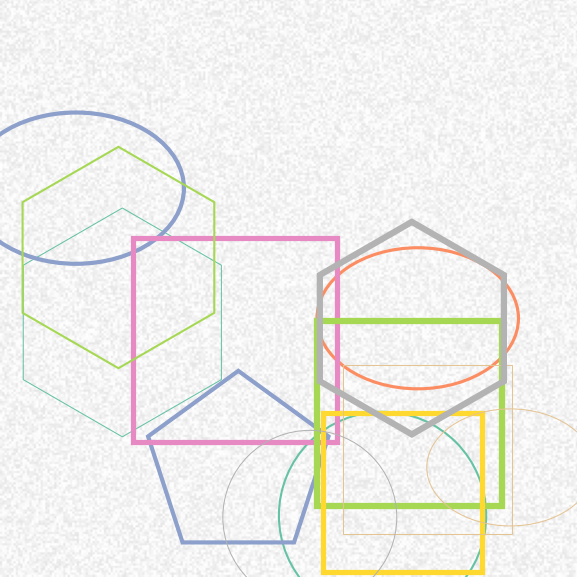[{"shape": "hexagon", "thickness": 0.5, "radius": 0.99, "center": [0.212, 0.441]}, {"shape": "circle", "thickness": 1, "radius": 0.9, "center": [0.662, 0.107]}, {"shape": "oval", "thickness": 1.5, "radius": 0.87, "center": [0.723, 0.448]}, {"shape": "pentagon", "thickness": 2, "radius": 0.82, "center": [0.413, 0.193]}, {"shape": "oval", "thickness": 2, "radius": 0.94, "center": [0.131, 0.673]}, {"shape": "square", "thickness": 2.5, "radius": 0.88, "center": [0.407, 0.41]}, {"shape": "hexagon", "thickness": 1, "radius": 0.96, "center": [0.205, 0.553]}, {"shape": "square", "thickness": 3, "radius": 0.8, "center": [0.709, 0.283]}, {"shape": "square", "thickness": 2.5, "radius": 0.69, "center": [0.697, 0.146]}, {"shape": "oval", "thickness": 0.5, "radius": 0.72, "center": [0.884, 0.19]}, {"shape": "square", "thickness": 0.5, "radius": 0.73, "center": [0.74, 0.22]}, {"shape": "hexagon", "thickness": 3, "radius": 0.92, "center": [0.713, 0.431]}, {"shape": "circle", "thickness": 0.5, "radius": 0.75, "center": [0.536, 0.103]}]